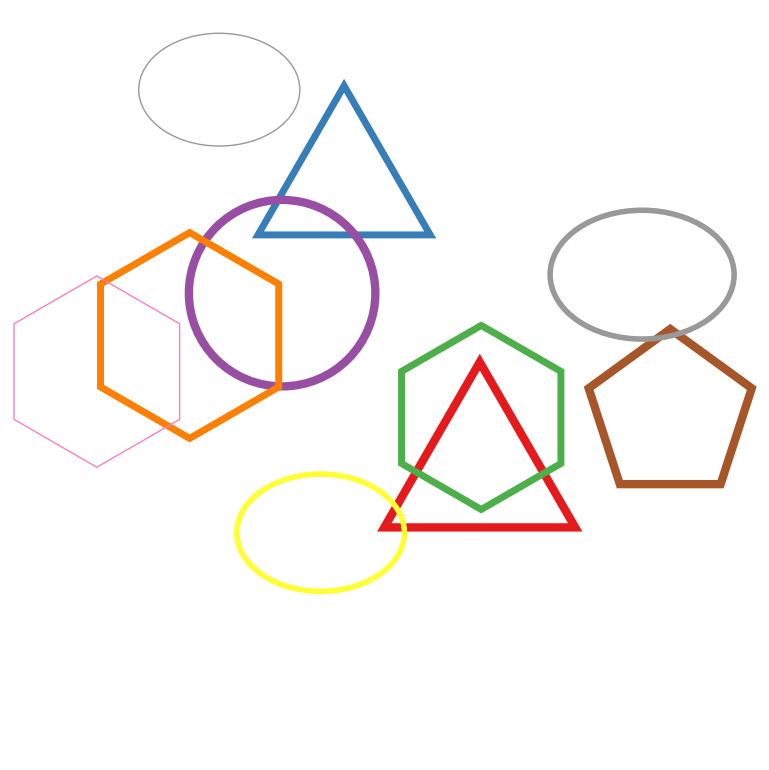[{"shape": "triangle", "thickness": 3, "radius": 0.72, "center": [0.623, 0.387]}, {"shape": "triangle", "thickness": 2.5, "radius": 0.65, "center": [0.447, 0.759]}, {"shape": "hexagon", "thickness": 2.5, "radius": 0.6, "center": [0.625, 0.458]}, {"shape": "circle", "thickness": 3, "radius": 0.61, "center": [0.366, 0.619]}, {"shape": "hexagon", "thickness": 2.5, "radius": 0.67, "center": [0.246, 0.564]}, {"shape": "oval", "thickness": 2, "radius": 0.54, "center": [0.416, 0.308]}, {"shape": "pentagon", "thickness": 3, "radius": 0.56, "center": [0.87, 0.461]}, {"shape": "hexagon", "thickness": 0.5, "radius": 0.62, "center": [0.126, 0.517]}, {"shape": "oval", "thickness": 0.5, "radius": 0.52, "center": [0.285, 0.884]}, {"shape": "oval", "thickness": 2, "radius": 0.6, "center": [0.834, 0.643]}]